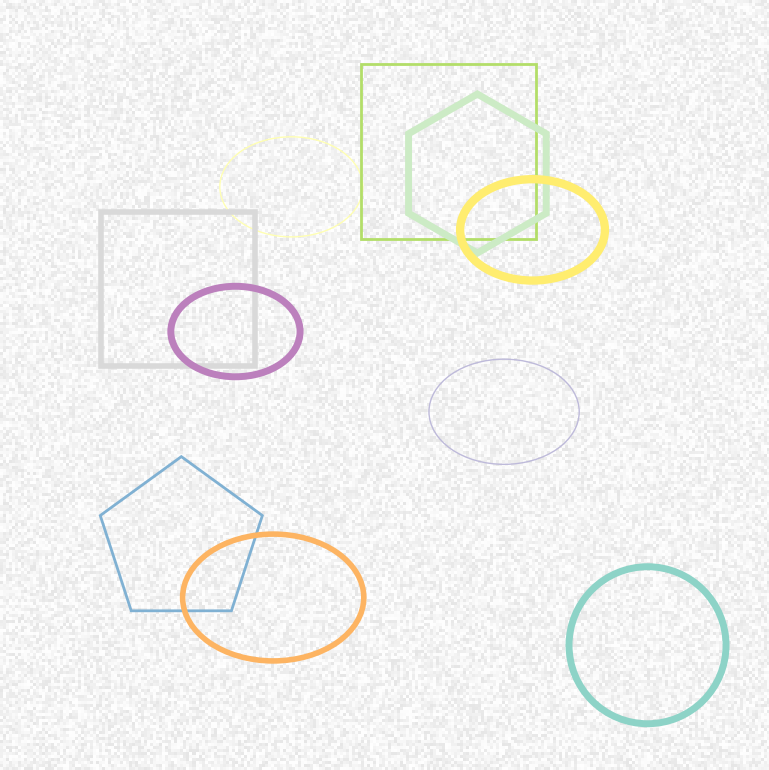[{"shape": "circle", "thickness": 2.5, "radius": 0.51, "center": [0.841, 0.162]}, {"shape": "oval", "thickness": 0.5, "radius": 0.46, "center": [0.378, 0.757]}, {"shape": "oval", "thickness": 0.5, "radius": 0.49, "center": [0.655, 0.465]}, {"shape": "pentagon", "thickness": 1, "radius": 0.55, "center": [0.235, 0.296]}, {"shape": "oval", "thickness": 2, "radius": 0.59, "center": [0.355, 0.224]}, {"shape": "square", "thickness": 1, "radius": 0.57, "center": [0.583, 0.803]}, {"shape": "square", "thickness": 2, "radius": 0.5, "center": [0.232, 0.624]}, {"shape": "oval", "thickness": 2.5, "radius": 0.42, "center": [0.306, 0.569]}, {"shape": "hexagon", "thickness": 2.5, "radius": 0.52, "center": [0.62, 0.775]}, {"shape": "oval", "thickness": 3, "radius": 0.47, "center": [0.692, 0.701]}]